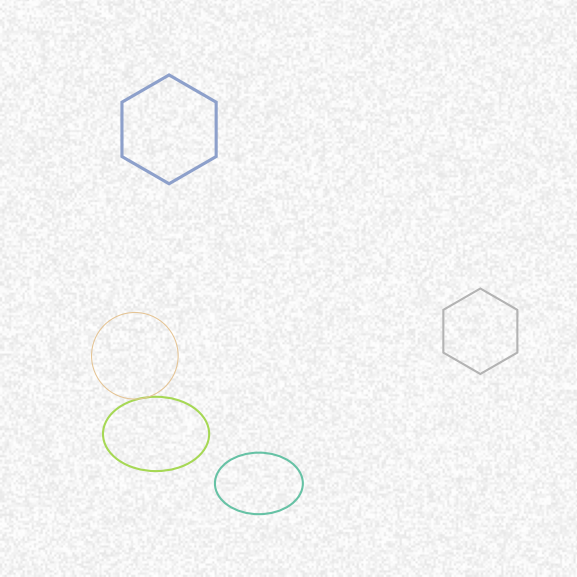[{"shape": "oval", "thickness": 1, "radius": 0.38, "center": [0.448, 0.162]}, {"shape": "hexagon", "thickness": 1.5, "radius": 0.47, "center": [0.293, 0.775]}, {"shape": "oval", "thickness": 1, "radius": 0.46, "center": [0.27, 0.248]}, {"shape": "circle", "thickness": 0.5, "radius": 0.37, "center": [0.233, 0.383]}, {"shape": "hexagon", "thickness": 1, "radius": 0.37, "center": [0.832, 0.426]}]